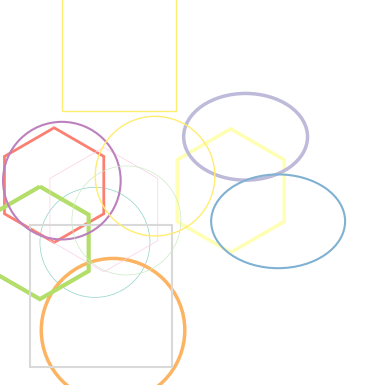[{"shape": "circle", "thickness": 0.5, "radius": 0.71, "center": [0.247, 0.37]}, {"shape": "hexagon", "thickness": 2.5, "radius": 0.8, "center": [0.599, 0.505]}, {"shape": "oval", "thickness": 2.5, "radius": 0.8, "center": [0.638, 0.645]}, {"shape": "hexagon", "thickness": 2, "radius": 0.74, "center": [0.141, 0.519]}, {"shape": "oval", "thickness": 1.5, "radius": 0.87, "center": [0.722, 0.425]}, {"shape": "circle", "thickness": 2.5, "radius": 0.93, "center": [0.294, 0.142]}, {"shape": "hexagon", "thickness": 3, "radius": 0.73, "center": [0.104, 0.369]}, {"shape": "hexagon", "thickness": 0.5, "radius": 0.81, "center": [0.27, 0.456]}, {"shape": "square", "thickness": 1.5, "radius": 0.92, "center": [0.262, 0.23]}, {"shape": "circle", "thickness": 1.5, "radius": 0.76, "center": [0.161, 0.531]}, {"shape": "circle", "thickness": 0.5, "radius": 0.71, "center": [0.328, 0.427]}, {"shape": "square", "thickness": 1, "radius": 0.74, "center": [0.31, 0.86]}, {"shape": "circle", "thickness": 1, "radius": 0.78, "center": [0.403, 0.542]}]